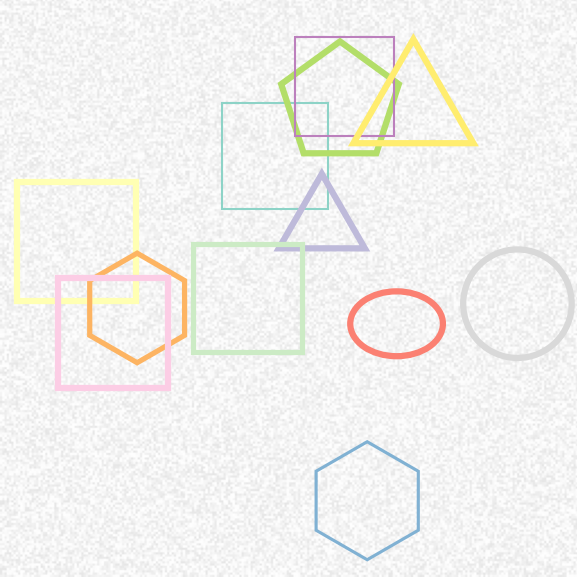[{"shape": "square", "thickness": 1, "radius": 0.46, "center": [0.476, 0.729]}, {"shape": "square", "thickness": 3, "radius": 0.51, "center": [0.132, 0.581]}, {"shape": "triangle", "thickness": 3, "radius": 0.43, "center": [0.557, 0.612]}, {"shape": "oval", "thickness": 3, "radius": 0.4, "center": [0.687, 0.438]}, {"shape": "hexagon", "thickness": 1.5, "radius": 0.51, "center": [0.636, 0.132]}, {"shape": "hexagon", "thickness": 2.5, "radius": 0.47, "center": [0.237, 0.466]}, {"shape": "pentagon", "thickness": 3, "radius": 0.54, "center": [0.589, 0.82]}, {"shape": "square", "thickness": 3, "radius": 0.48, "center": [0.195, 0.422]}, {"shape": "circle", "thickness": 3, "radius": 0.47, "center": [0.896, 0.473]}, {"shape": "square", "thickness": 1, "radius": 0.43, "center": [0.596, 0.85]}, {"shape": "square", "thickness": 2.5, "radius": 0.47, "center": [0.429, 0.483]}, {"shape": "triangle", "thickness": 3, "radius": 0.6, "center": [0.716, 0.811]}]